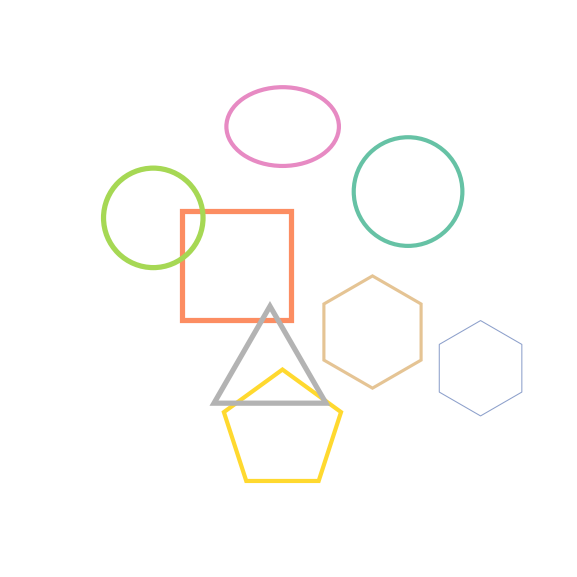[{"shape": "circle", "thickness": 2, "radius": 0.47, "center": [0.707, 0.667]}, {"shape": "square", "thickness": 2.5, "radius": 0.47, "center": [0.41, 0.54]}, {"shape": "hexagon", "thickness": 0.5, "radius": 0.41, "center": [0.832, 0.361]}, {"shape": "oval", "thickness": 2, "radius": 0.49, "center": [0.489, 0.78]}, {"shape": "circle", "thickness": 2.5, "radius": 0.43, "center": [0.265, 0.622]}, {"shape": "pentagon", "thickness": 2, "radius": 0.53, "center": [0.489, 0.253]}, {"shape": "hexagon", "thickness": 1.5, "radius": 0.49, "center": [0.645, 0.424]}, {"shape": "triangle", "thickness": 2.5, "radius": 0.56, "center": [0.467, 0.357]}]